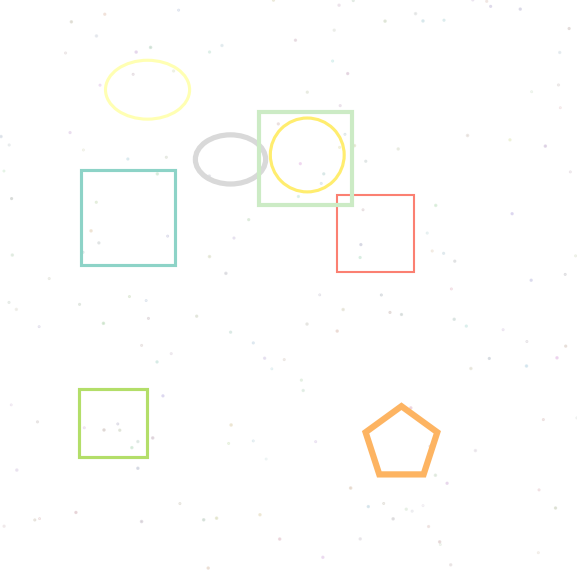[{"shape": "square", "thickness": 1.5, "radius": 0.41, "center": [0.222, 0.622]}, {"shape": "oval", "thickness": 1.5, "radius": 0.36, "center": [0.256, 0.844]}, {"shape": "square", "thickness": 1, "radius": 0.33, "center": [0.65, 0.596]}, {"shape": "pentagon", "thickness": 3, "radius": 0.33, "center": [0.695, 0.23]}, {"shape": "square", "thickness": 1.5, "radius": 0.29, "center": [0.195, 0.267]}, {"shape": "oval", "thickness": 2.5, "radius": 0.3, "center": [0.399, 0.723]}, {"shape": "square", "thickness": 2, "radius": 0.4, "center": [0.529, 0.725]}, {"shape": "circle", "thickness": 1.5, "radius": 0.32, "center": [0.532, 0.731]}]